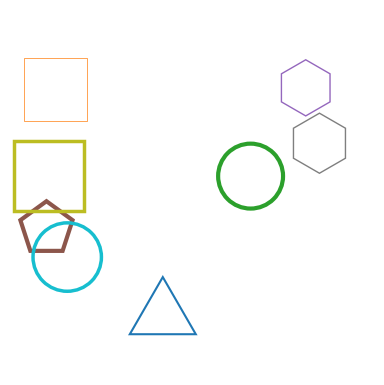[{"shape": "triangle", "thickness": 1.5, "radius": 0.49, "center": [0.423, 0.181]}, {"shape": "square", "thickness": 0.5, "radius": 0.41, "center": [0.145, 0.768]}, {"shape": "circle", "thickness": 3, "radius": 0.42, "center": [0.651, 0.543]}, {"shape": "hexagon", "thickness": 1, "radius": 0.36, "center": [0.794, 0.772]}, {"shape": "pentagon", "thickness": 3, "radius": 0.36, "center": [0.121, 0.406]}, {"shape": "hexagon", "thickness": 1, "radius": 0.39, "center": [0.83, 0.628]}, {"shape": "square", "thickness": 2.5, "radius": 0.46, "center": [0.126, 0.543]}, {"shape": "circle", "thickness": 2.5, "radius": 0.44, "center": [0.175, 0.332]}]